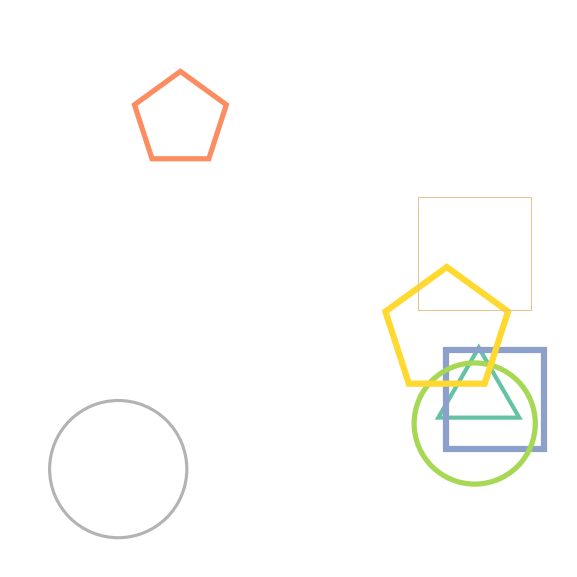[{"shape": "triangle", "thickness": 2, "radius": 0.4, "center": [0.829, 0.316]}, {"shape": "pentagon", "thickness": 2.5, "radius": 0.42, "center": [0.312, 0.792]}, {"shape": "square", "thickness": 3, "radius": 0.43, "center": [0.857, 0.307]}, {"shape": "circle", "thickness": 2.5, "radius": 0.52, "center": [0.822, 0.266]}, {"shape": "pentagon", "thickness": 3, "radius": 0.56, "center": [0.774, 0.425]}, {"shape": "square", "thickness": 0.5, "radius": 0.49, "center": [0.822, 0.56]}, {"shape": "circle", "thickness": 1.5, "radius": 0.59, "center": [0.205, 0.187]}]